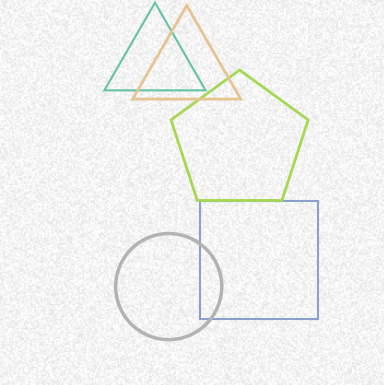[{"shape": "triangle", "thickness": 1.5, "radius": 0.76, "center": [0.403, 0.841]}, {"shape": "square", "thickness": 1.5, "radius": 0.77, "center": [0.672, 0.325]}, {"shape": "pentagon", "thickness": 2, "radius": 0.94, "center": [0.622, 0.631]}, {"shape": "triangle", "thickness": 2, "radius": 0.81, "center": [0.485, 0.824]}, {"shape": "circle", "thickness": 2.5, "radius": 0.69, "center": [0.438, 0.256]}]